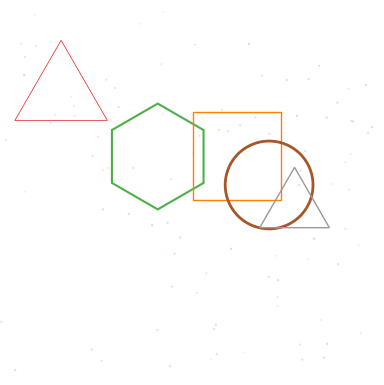[{"shape": "triangle", "thickness": 0.5, "radius": 0.69, "center": [0.159, 0.756]}, {"shape": "hexagon", "thickness": 1.5, "radius": 0.69, "center": [0.41, 0.594]}, {"shape": "square", "thickness": 1, "radius": 0.57, "center": [0.617, 0.594]}, {"shape": "circle", "thickness": 2, "radius": 0.57, "center": [0.699, 0.52]}, {"shape": "triangle", "thickness": 1, "radius": 0.52, "center": [0.765, 0.461]}]